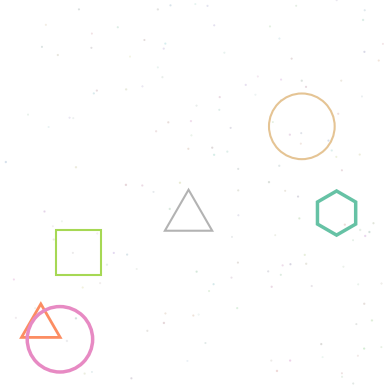[{"shape": "hexagon", "thickness": 2.5, "radius": 0.29, "center": [0.874, 0.447]}, {"shape": "triangle", "thickness": 2, "radius": 0.29, "center": [0.106, 0.153]}, {"shape": "circle", "thickness": 2.5, "radius": 0.42, "center": [0.156, 0.119]}, {"shape": "square", "thickness": 1.5, "radius": 0.29, "center": [0.204, 0.344]}, {"shape": "circle", "thickness": 1.5, "radius": 0.43, "center": [0.784, 0.672]}, {"shape": "triangle", "thickness": 1.5, "radius": 0.35, "center": [0.49, 0.436]}]